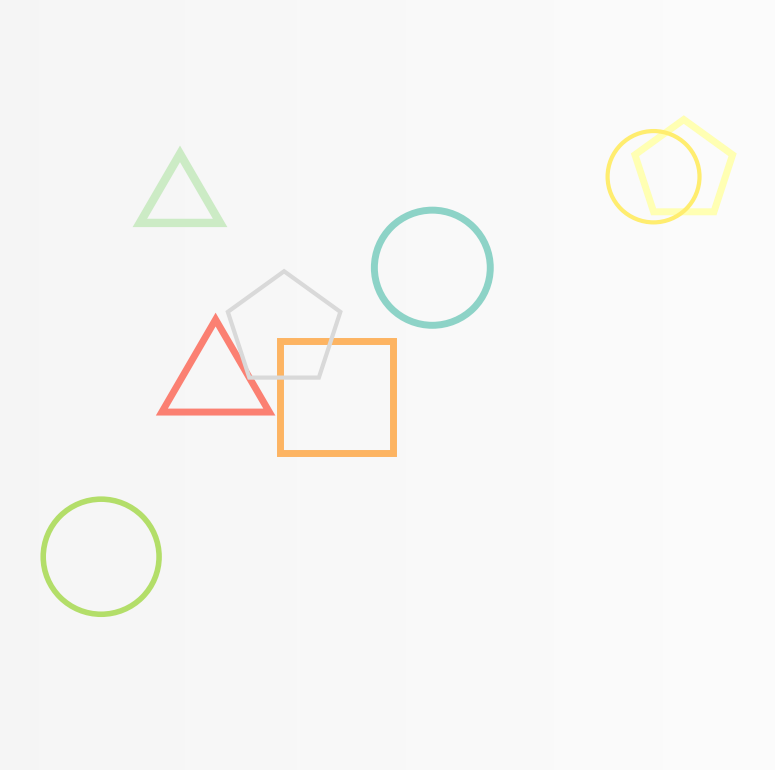[{"shape": "circle", "thickness": 2.5, "radius": 0.37, "center": [0.558, 0.652]}, {"shape": "pentagon", "thickness": 2.5, "radius": 0.33, "center": [0.882, 0.779]}, {"shape": "triangle", "thickness": 2.5, "radius": 0.4, "center": [0.278, 0.505]}, {"shape": "square", "thickness": 2.5, "radius": 0.37, "center": [0.434, 0.485]}, {"shape": "circle", "thickness": 2, "radius": 0.37, "center": [0.131, 0.277]}, {"shape": "pentagon", "thickness": 1.5, "radius": 0.38, "center": [0.367, 0.571]}, {"shape": "triangle", "thickness": 3, "radius": 0.3, "center": [0.232, 0.74]}, {"shape": "circle", "thickness": 1.5, "radius": 0.3, "center": [0.843, 0.77]}]